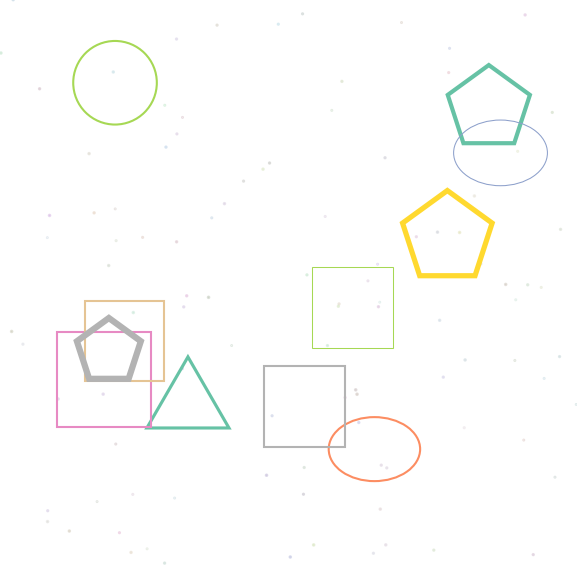[{"shape": "pentagon", "thickness": 2, "radius": 0.37, "center": [0.846, 0.812]}, {"shape": "triangle", "thickness": 1.5, "radius": 0.41, "center": [0.325, 0.299]}, {"shape": "oval", "thickness": 1, "radius": 0.4, "center": [0.648, 0.221]}, {"shape": "oval", "thickness": 0.5, "radius": 0.41, "center": [0.867, 0.734]}, {"shape": "square", "thickness": 1, "radius": 0.41, "center": [0.18, 0.342]}, {"shape": "circle", "thickness": 1, "radius": 0.36, "center": [0.199, 0.856]}, {"shape": "square", "thickness": 0.5, "radius": 0.35, "center": [0.611, 0.467]}, {"shape": "pentagon", "thickness": 2.5, "radius": 0.41, "center": [0.775, 0.588]}, {"shape": "square", "thickness": 1, "radius": 0.34, "center": [0.216, 0.409]}, {"shape": "pentagon", "thickness": 3, "radius": 0.29, "center": [0.189, 0.39]}, {"shape": "square", "thickness": 1, "radius": 0.35, "center": [0.527, 0.296]}]